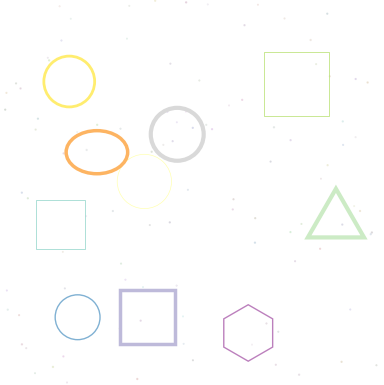[{"shape": "square", "thickness": 0.5, "radius": 0.32, "center": [0.157, 0.417]}, {"shape": "circle", "thickness": 0.5, "radius": 0.35, "center": [0.375, 0.529]}, {"shape": "square", "thickness": 2.5, "radius": 0.35, "center": [0.383, 0.177]}, {"shape": "circle", "thickness": 1, "radius": 0.29, "center": [0.202, 0.176]}, {"shape": "oval", "thickness": 2.5, "radius": 0.4, "center": [0.252, 0.605]}, {"shape": "square", "thickness": 0.5, "radius": 0.42, "center": [0.77, 0.782]}, {"shape": "circle", "thickness": 3, "radius": 0.34, "center": [0.46, 0.651]}, {"shape": "hexagon", "thickness": 1, "radius": 0.37, "center": [0.645, 0.135]}, {"shape": "triangle", "thickness": 3, "radius": 0.42, "center": [0.873, 0.425]}, {"shape": "circle", "thickness": 2, "radius": 0.33, "center": [0.18, 0.788]}]